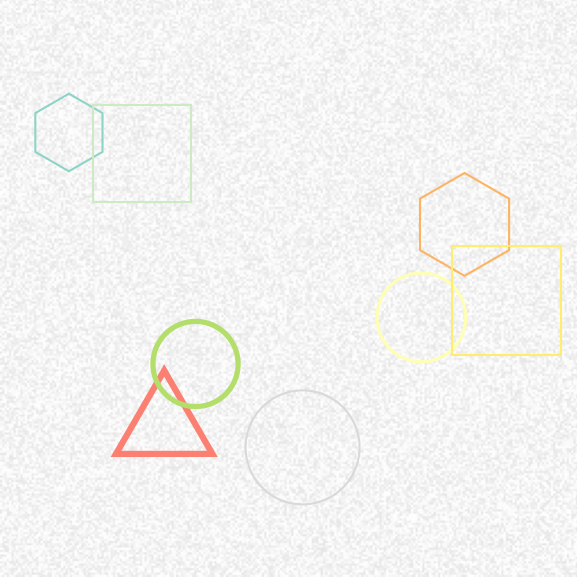[{"shape": "hexagon", "thickness": 1, "radius": 0.34, "center": [0.119, 0.77]}, {"shape": "circle", "thickness": 1.5, "radius": 0.38, "center": [0.73, 0.45]}, {"shape": "triangle", "thickness": 3, "radius": 0.48, "center": [0.284, 0.261]}, {"shape": "hexagon", "thickness": 1, "radius": 0.45, "center": [0.804, 0.611]}, {"shape": "circle", "thickness": 2.5, "radius": 0.37, "center": [0.339, 0.369]}, {"shape": "circle", "thickness": 1, "radius": 0.49, "center": [0.524, 0.224]}, {"shape": "square", "thickness": 1, "radius": 0.42, "center": [0.246, 0.733]}, {"shape": "square", "thickness": 1, "radius": 0.47, "center": [0.877, 0.478]}]